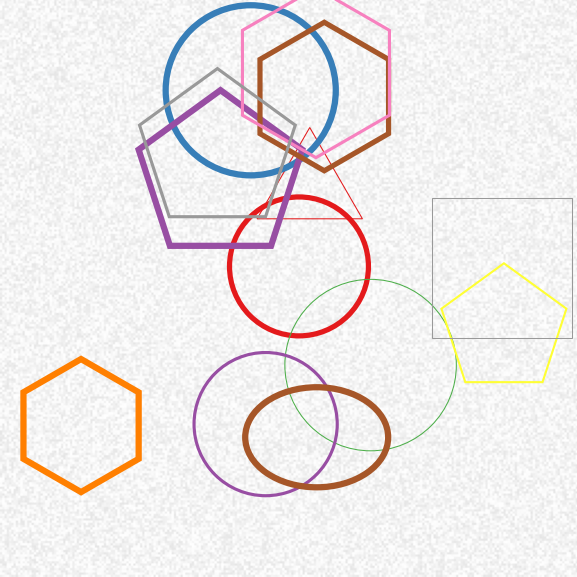[{"shape": "triangle", "thickness": 0.5, "radius": 0.53, "center": [0.536, 0.673]}, {"shape": "circle", "thickness": 2.5, "radius": 0.6, "center": [0.518, 0.538]}, {"shape": "circle", "thickness": 3, "radius": 0.74, "center": [0.434, 0.843]}, {"shape": "circle", "thickness": 0.5, "radius": 0.74, "center": [0.642, 0.367]}, {"shape": "pentagon", "thickness": 3, "radius": 0.74, "center": [0.382, 0.694]}, {"shape": "circle", "thickness": 1.5, "radius": 0.62, "center": [0.46, 0.265]}, {"shape": "hexagon", "thickness": 3, "radius": 0.58, "center": [0.14, 0.262]}, {"shape": "pentagon", "thickness": 1, "radius": 0.57, "center": [0.873, 0.429]}, {"shape": "oval", "thickness": 3, "radius": 0.62, "center": [0.548, 0.242]}, {"shape": "hexagon", "thickness": 2.5, "radius": 0.64, "center": [0.562, 0.832]}, {"shape": "hexagon", "thickness": 1.5, "radius": 0.73, "center": [0.547, 0.873]}, {"shape": "square", "thickness": 0.5, "radius": 0.61, "center": [0.87, 0.536]}, {"shape": "pentagon", "thickness": 1.5, "radius": 0.71, "center": [0.376, 0.739]}]